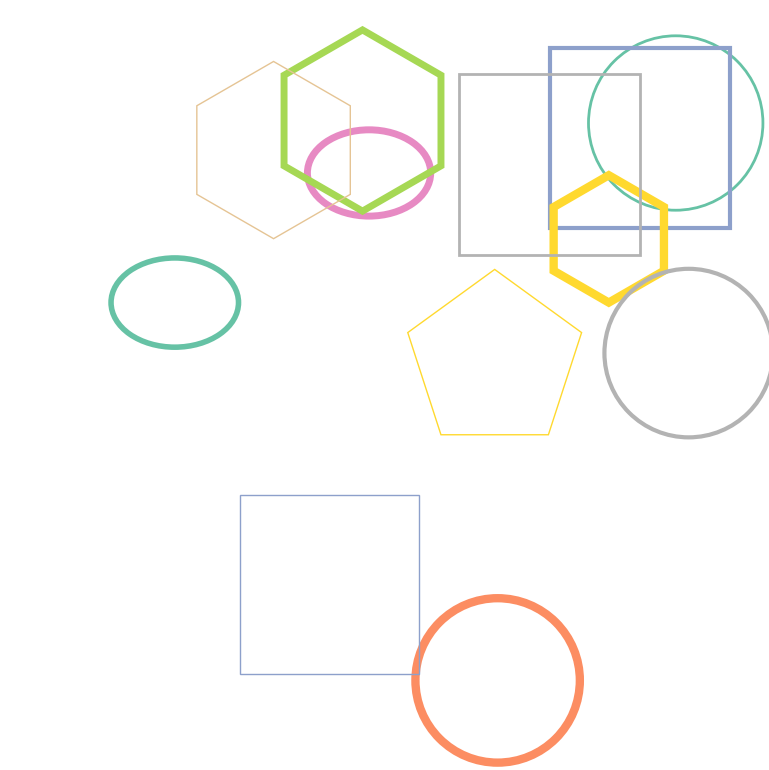[{"shape": "oval", "thickness": 2, "radius": 0.41, "center": [0.227, 0.607]}, {"shape": "circle", "thickness": 1, "radius": 0.57, "center": [0.878, 0.84]}, {"shape": "circle", "thickness": 3, "radius": 0.53, "center": [0.646, 0.116]}, {"shape": "square", "thickness": 1.5, "radius": 0.59, "center": [0.831, 0.821]}, {"shape": "square", "thickness": 0.5, "radius": 0.58, "center": [0.428, 0.241]}, {"shape": "oval", "thickness": 2.5, "radius": 0.4, "center": [0.479, 0.775]}, {"shape": "hexagon", "thickness": 2.5, "radius": 0.59, "center": [0.471, 0.843]}, {"shape": "hexagon", "thickness": 3, "radius": 0.41, "center": [0.791, 0.69]}, {"shape": "pentagon", "thickness": 0.5, "radius": 0.59, "center": [0.642, 0.531]}, {"shape": "hexagon", "thickness": 0.5, "radius": 0.58, "center": [0.355, 0.805]}, {"shape": "square", "thickness": 1, "radius": 0.59, "center": [0.714, 0.786]}, {"shape": "circle", "thickness": 1.5, "radius": 0.55, "center": [0.894, 0.541]}]